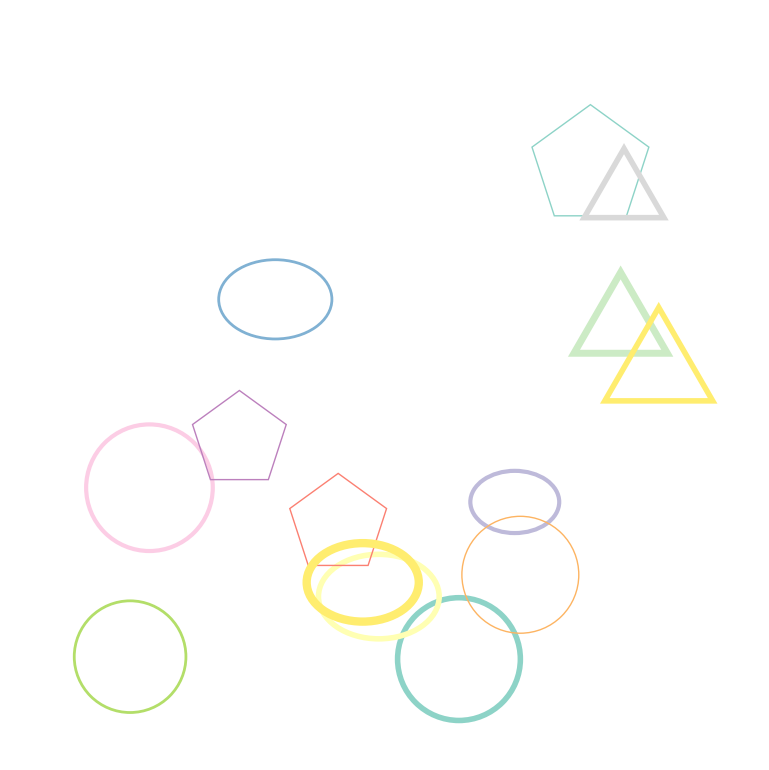[{"shape": "circle", "thickness": 2, "radius": 0.4, "center": [0.596, 0.144]}, {"shape": "pentagon", "thickness": 0.5, "radius": 0.4, "center": [0.767, 0.784]}, {"shape": "oval", "thickness": 2, "radius": 0.39, "center": [0.492, 0.225]}, {"shape": "oval", "thickness": 1.5, "radius": 0.29, "center": [0.669, 0.348]}, {"shape": "pentagon", "thickness": 0.5, "radius": 0.33, "center": [0.439, 0.319]}, {"shape": "oval", "thickness": 1, "radius": 0.37, "center": [0.358, 0.611]}, {"shape": "circle", "thickness": 0.5, "radius": 0.38, "center": [0.676, 0.254]}, {"shape": "circle", "thickness": 1, "radius": 0.36, "center": [0.169, 0.147]}, {"shape": "circle", "thickness": 1.5, "radius": 0.41, "center": [0.194, 0.367]}, {"shape": "triangle", "thickness": 2, "radius": 0.3, "center": [0.81, 0.747]}, {"shape": "pentagon", "thickness": 0.5, "radius": 0.32, "center": [0.311, 0.429]}, {"shape": "triangle", "thickness": 2.5, "radius": 0.35, "center": [0.806, 0.576]}, {"shape": "triangle", "thickness": 2, "radius": 0.4, "center": [0.855, 0.52]}, {"shape": "oval", "thickness": 3, "radius": 0.36, "center": [0.471, 0.244]}]